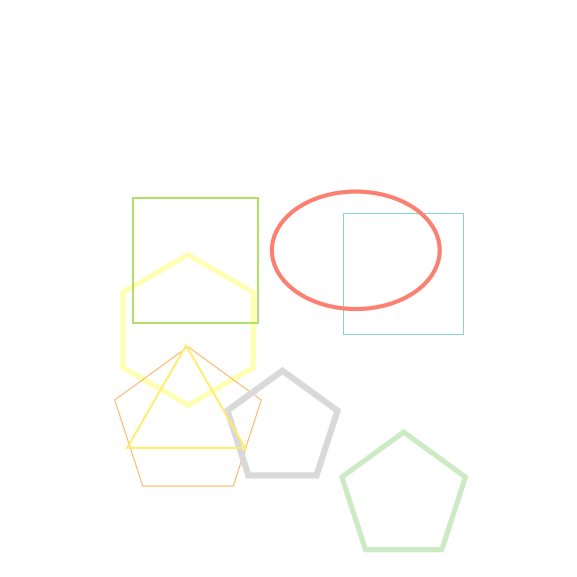[{"shape": "square", "thickness": 0.5, "radius": 0.52, "center": [0.698, 0.525]}, {"shape": "hexagon", "thickness": 2.5, "radius": 0.65, "center": [0.326, 0.428]}, {"shape": "oval", "thickness": 2, "radius": 0.73, "center": [0.616, 0.566]}, {"shape": "pentagon", "thickness": 0.5, "radius": 0.67, "center": [0.326, 0.265]}, {"shape": "square", "thickness": 1, "radius": 0.54, "center": [0.338, 0.548]}, {"shape": "pentagon", "thickness": 3, "radius": 0.5, "center": [0.489, 0.257]}, {"shape": "pentagon", "thickness": 2.5, "radius": 0.56, "center": [0.699, 0.138]}, {"shape": "triangle", "thickness": 1, "radius": 0.59, "center": [0.322, 0.283]}]